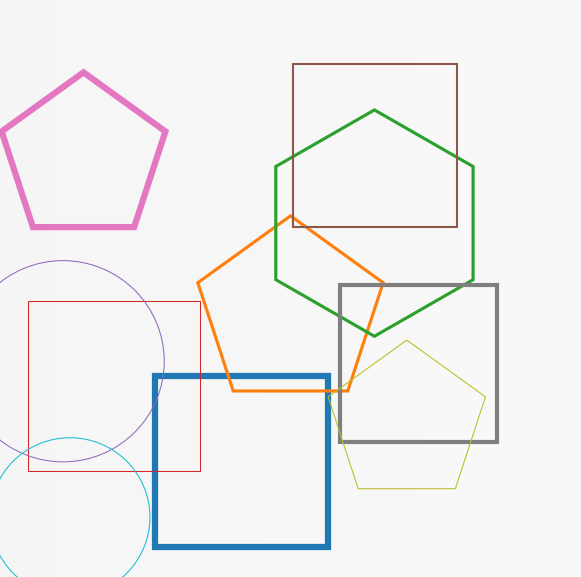[{"shape": "square", "thickness": 3, "radius": 0.74, "center": [0.416, 0.2]}, {"shape": "pentagon", "thickness": 1.5, "radius": 0.84, "center": [0.5, 0.458]}, {"shape": "hexagon", "thickness": 1.5, "radius": 0.98, "center": [0.644, 0.613]}, {"shape": "square", "thickness": 0.5, "radius": 0.74, "center": [0.196, 0.331]}, {"shape": "circle", "thickness": 0.5, "radius": 0.87, "center": [0.108, 0.374]}, {"shape": "square", "thickness": 1, "radius": 0.71, "center": [0.645, 0.747]}, {"shape": "pentagon", "thickness": 3, "radius": 0.74, "center": [0.144, 0.726]}, {"shape": "square", "thickness": 2, "radius": 0.68, "center": [0.72, 0.37]}, {"shape": "pentagon", "thickness": 0.5, "radius": 0.71, "center": [0.7, 0.268]}, {"shape": "circle", "thickness": 0.5, "radius": 0.69, "center": [0.12, 0.104]}]